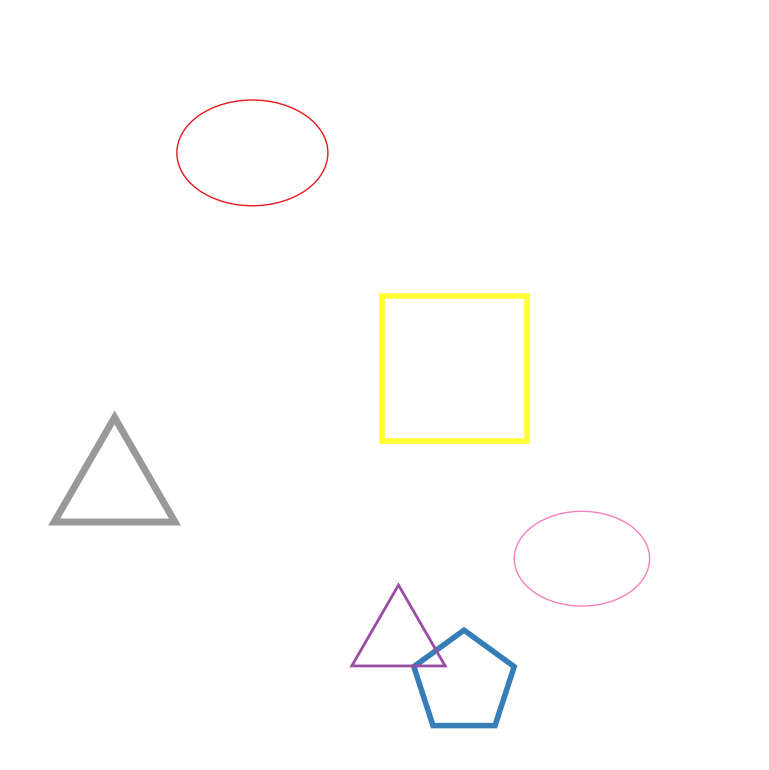[{"shape": "oval", "thickness": 0.5, "radius": 0.49, "center": [0.328, 0.801]}, {"shape": "pentagon", "thickness": 2, "radius": 0.34, "center": [0.603, 0.113]}, {"shape": "triangle", "thickness": 1, "radius": 0.35, "center": [0.518, 0.17]}, {"shape": "square", "thickness": 2, "radius": 0.47, "center": [0.59, 0.522]}, {"shape": "oval", "thickness": 0.5, "radius": 0.44, "center": [0.756, 0.274]}, {"shape": "triangle", "thickness": 2.5, "radius": 0.45, "center": [0.149, 0.367]}]